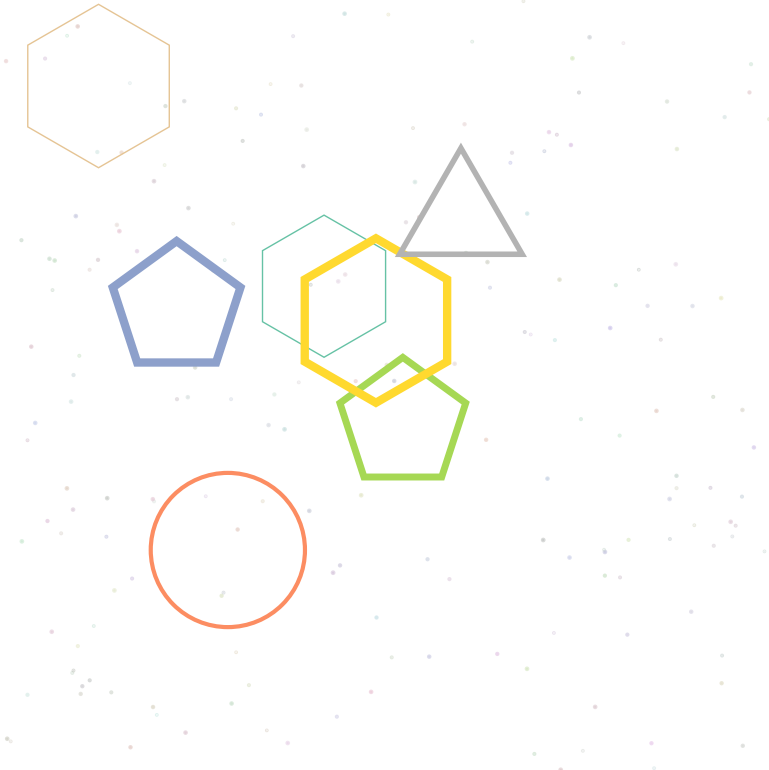[{"shape": "hexagon", "thickness": 0.5, "radius": 0.46, "center": [0.421, 0.628]}, {"shape": "circle", "thickness": 1.5, "radius": 0.5, "center": [0.296, 0.286]}, {"shape": "pentagon", "thickness": 3, "radius": 0.44, "center": [0.229, 0.6]}, {"shape": "pentagon", "thickness": 2.5, "radius": 0.43, "center": [0.523, 0.45]}, {"shape": "hexagon", "thickness": 3, "radius": 0.53, "center": [0.488, 0.584]}, {"shape": "hexagon", "thickness": 0.5, "radius": 0.53, "center": [0.128, 0.888]}, {"shape": "triangle", "thickness": 2, "radius": 0.46, "center": [0.599, 0.716]}]